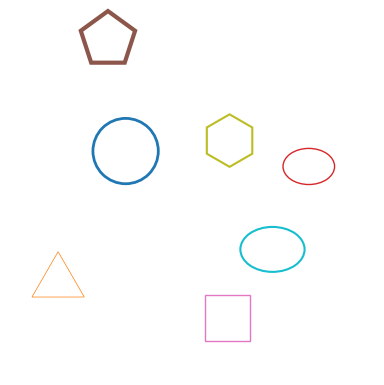[{"shape": "circle", "thickness": 2, "radius": 0.42, "center": [0.326, 0.608]}, {"shape": "triangle", "thickness": 0.5, "radius": 0.39, "center": [0.151, 0.268]}, {"shape": "oval", "thickness": 1, "radius": 0.33, "center": [0.802, 0.568]}, {"shape": "pentagon", "thickness": 3, "radius": 0.37, "center": [0.28, 0.897]}, {"shape": "square", "thickness": 1, "radius": 0.3, "center": [0.591, 0.174]}, {"shape": "hexagon", "thickness": 1.5, "radius": 0.34, "center": [0.596, 0.635]}, {"shape": "oval", "thickness": 1.5, "radius": 0.42, "center": [0.708, 0.352]}]